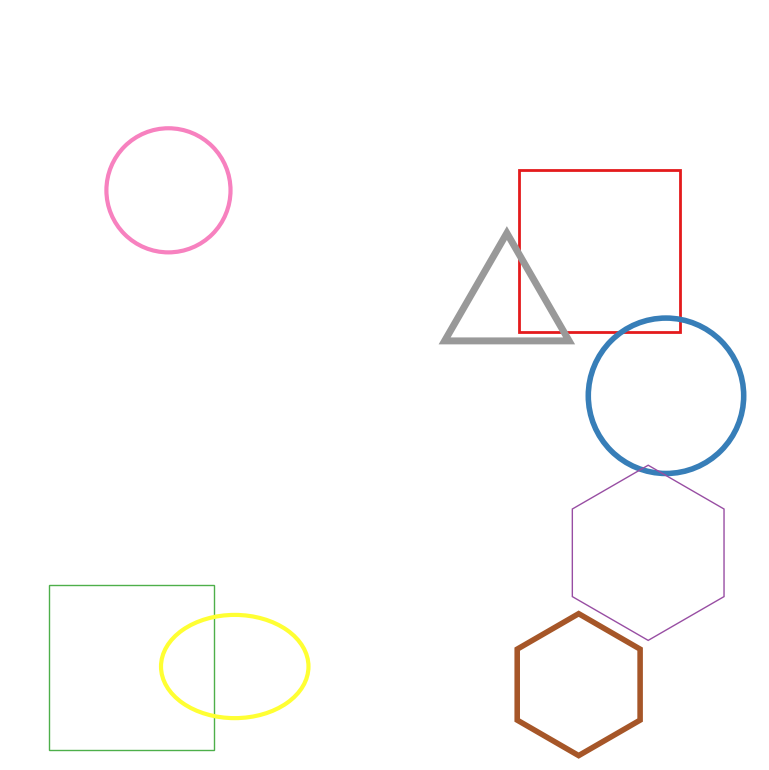[{"shape": "square", "thickness": 1, "radius": 0.53, "center": [0.779, 0.674]}, {"shape": "circle", "thickness": 2, "radius": 0.5, "center": [0.865, 0.486]}, {"shape": "square", "thickness": 0.5, "radius": 0.54, "center": [0.17, 0.133]}, {"shape": "hexagon", "thickness": 0.5, "radius": 0.57, "center": [0.842, 0.282]}, {"shape": "oval", "thickness": 1.5, "radius": 0.48, "center": [0.305, 0.134]}, {"shape": "hexagon", "thickness": 2, "radius": 0.46, "center": [0.752, 0.111]}, {"shape": "circle", "thickness": 1.5, "radius": 0.4, "center": [0.219, 0.753]}, {"shape": "triangle", "thickness": 2.5, "radius": 0.47, "center": [0.658, 0.604]}]